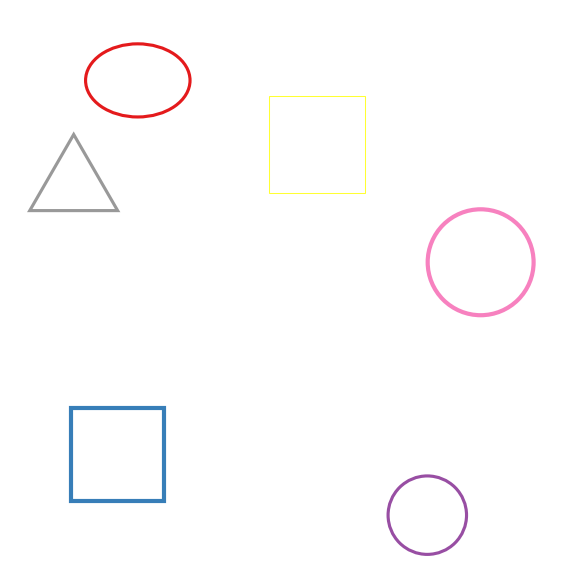[{"shape": "oval", "thickness": 1.5, "radius": 0.45, "center": [0.239, 0.86]}, {"shape": "square", "thickness": 2, "radius": 0.4, "center": [0.203, 0.212]}, {"shape": "circle", "thickness": 1.5, "radius": 0.34, "center": [0.74, 0.107]}, {"shape": "square", "thickness": 0.5, "radius": 0.42, "center": [0.549, 0.749]}, {"shape": "circle", "thickness": 2, "radius": 0.46, "center": [0.832, 0.545]}, {"shape": "triangle", "thickness": 1.5, "radius": 0.44, "center": [0.128, 0.678]}]